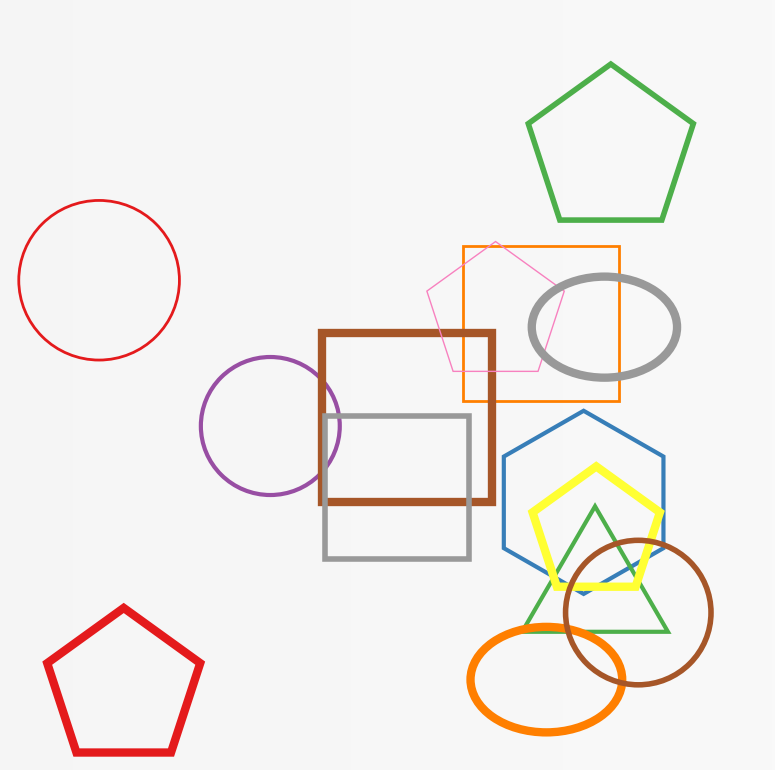[{"shape": "pentagon", "thickness": 3, "radius": 0.52, "center": [0.16, 0.107]}, {"shape": "circle", "thickness": 1, "radius": 0.52, "center": [0.128, 0.636]}, {"shape": "hexagon", "thickness": 1.5, "radius": 0.59, "center": [0.753, 0.348]}, {"shape": "pentagon", "thickness": 2, "radius": 0.56, "center": [0.788, 0.805]}, {"shape": "triangle", "thickness": 1.5, "radius": 0.54, "center": [0.768, 0.234]}, {"shape": "circle", "thickness": 1.5, "radius": 0.45, "center": [0.349, 0.447]}, {"shape": "square", "thickness": 1, "radius": 0.5, "center": [0.698, 0.58]}, {"shape": "oval", "thickness": 3, "radius": 0.49, "center": [0.705, 0.117]}, {"shape": "pentagon", "thickness": 3, "radius": 0.43, "center": [0.769, 0.308]}, {"shape": "square", "thickness": 3, "radius": 0.55, "center": [0.525, 0.458]}, {"shape": "circle", "thickness": 2, "radius": 0.47, "center": [0.824, 0.204]}, {"shape": "pentagon", "thickness": 0.5, "radius": 0.47, "center": [0.639, 0.593]}, {"shape": "oval", "thickness": 3, "radius": 0.47, "center": [0.78, 0.575]}, {"shape": "square", "thickness": 2, "radius": 0.46, "center": [0.512, 0.367]}]